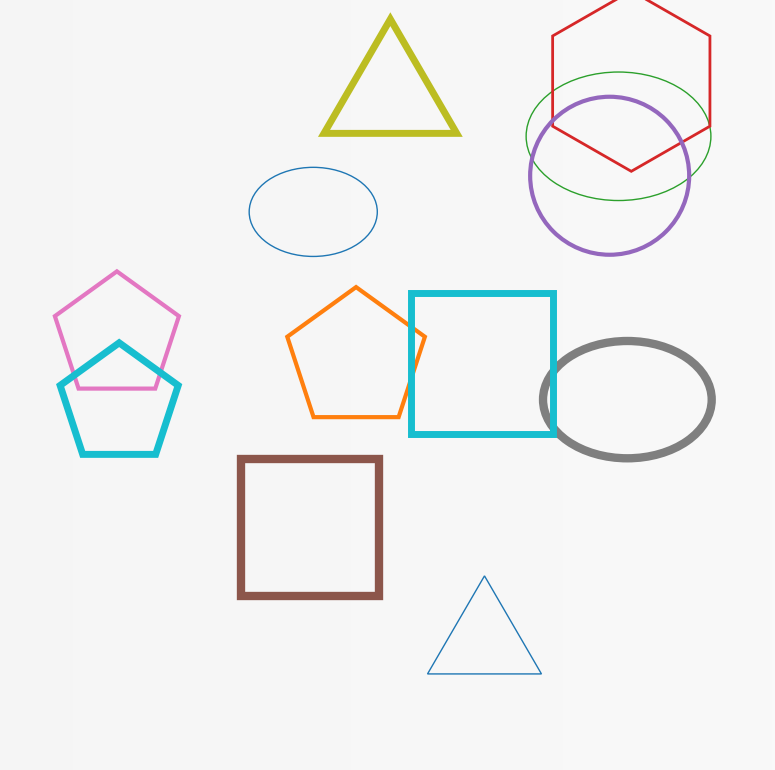[{"shape": "oval", "thickness": 0.5, "radius": 0.41, "center": [0.404, 0.725]}, {"shape": "triangle", "thickness": 0.5, "radius": 0.42, "center": [0.625, 0.167]}, {"shape": "pentagon", "thickness": 1.5, "radius": 0.47, "center": [0.459, 0.534]}, {"shape": "oval", "thickness": 0.5, "radius": 0.6, "center": [0.798, 0.823]}, {"shape": "hexagon", "thickness": 1, "radius": 0.59, "center": [0.815, 0.895]}, {"shape": "circle", "thickness": 1.5, "radius": 0.51, "center": [0.787, 0.772]}, {"shape": "square", "thickness": 3, "radius": 0.44, "center": [0.4, 0.315]}, {"shape": "pentagon", "thickness": 1.5, "radius": 0.42, "center": [0.151, 0.563]}, {"shape": "oval", "thickness": 3, "radius": 0.54, "center": [0.81, 0.481]}, {"shape": "triangle", "thickness": 2.5, "radius": 0.49, "center": [0.504, 0.876]}, {"shape": "square", "thickness": 2.5, "radius": 0.46, "center": [0.623, 0.528]}, {"shape": "pentagon", "thickness": 2.5, "radius": 0.4, "center": [0.154, 0.475]}]